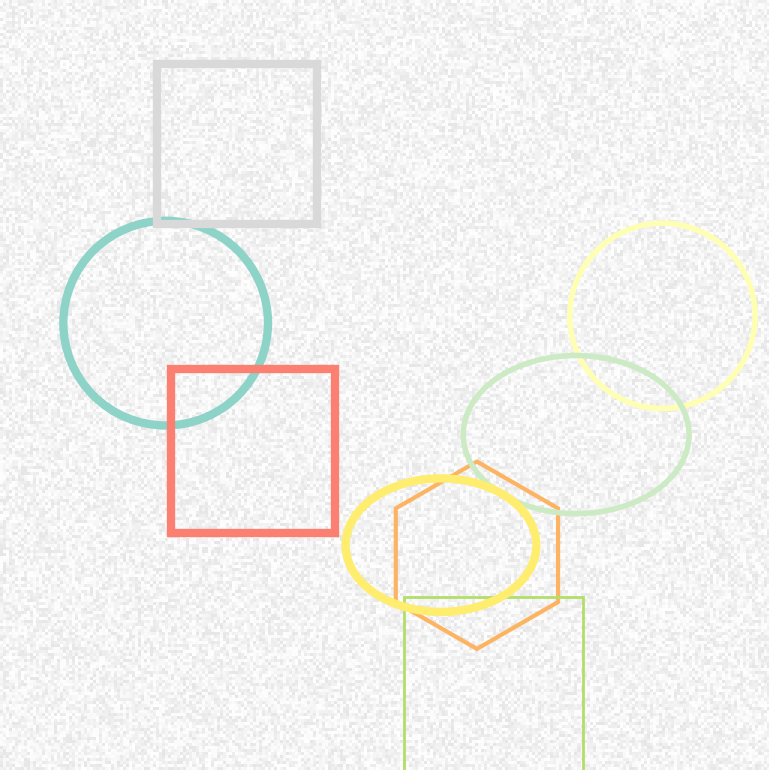[{"shape": "circle", "thickness": 3, "radius": 0.66, "center": [0.215, 0.58]}, {"shape": "circle", "thickness": 2, "radius": 0.6, "center": [0.86, 0.59]}, {"shape": "square", "thickness": 3, "radius": 0.53, "center": [0.329, 0.415]}, {"shape": "hexagon", "thickness": 1.5, "radius": 0.61, "center": [0.619, 0.279]}, {"shape": "square", "thickness": 1, "radius": 0.58, "center": [0.641, 0.108]}, {"shape": "square", "thickness": 3, "radius": 0.52, "center": [0.308, 0.813]}, {"shape": "oval", "thickness": 2, "radius": 0.73, "center": [0.748, 0.436]}, {"shape": "oval", "thickness": 3, "radius": 0.62, "center": [0.573, 0.292]}]